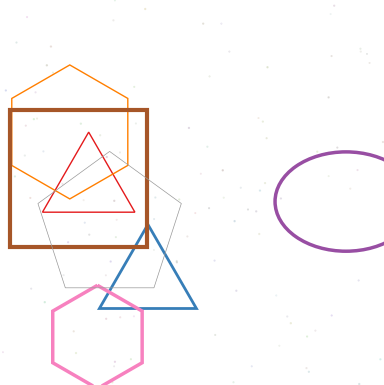[{"shape": "triangle", "thickness": 1, "radius": 0.69, "center": [0.23, 0.518]}, {"shape": "triangle", "thickness": 2, "radius": 0.73, "center": [0.384, 0.271]}, {"shape": "oval", "thickness": 2.5, "radius": 0.92, "center": [0.899, 0.477]}, {"shape": "hexagon", "thickness": 1, "radius": 0.87, "center": [0.181, 0.657]}, {"shape": "square", "thickness": 3, "radius": 0.89, "center": [0.205, 0.536]}, {"shape": "hexagon", "thickness": 2.5, "radius": 0.67, "center": [0.253, 0.125]}, {"shape": "pentagon", "thickness": 0.5, "radius": 0.98, "center": [0.285, 0.411]}]